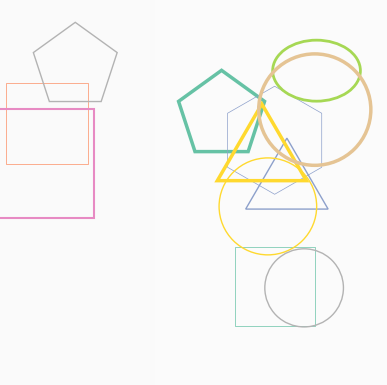[{"shape": "square", "thickness": 0.5, "radius": 0.51, "center": [0.709, 0.256]}, {"shape": "pentagon", "thickness": 2.5, "radius": 0.58, "center": [0.572, 0.701]}, {"shape": "square", "thickness": 0.5, "radius": 0.53, "center": [0.121, 0.679]}, {"shape": "hexagon", "thickness": 0.5, "radius": 0.7, "center": [0.709, 0.636]}, {"shape": "triangle", "thickness": 1, "radius": 0.61, "center": [0.74, 0.518]}, {"shape": "square", "thickness": 1.5, "radius": 0.71, "center": [0.102, 0.576]}, {"shape": "oval", "thickness": 2, "radius": 0.57, "center": [0.817, 0.816]}, {"shape": "circle", "thickness": 1, "radius": 0.63, "center": [0.691, 0.464]}, {"shape": "triangle", "thickness": 2.5, "radius": 0.66, "center": [0.676, 0.597]}, {"shape": "circle", "thickness": 2.5, "radius": 0.72, "center": [0.812, 0.715]}, {"shape": "circle", "thickness": 1, "radius": 0.51, "center": [0.785, 0.252]}, {"shape": "pentagon", "thickness": 1, "radius": 0.57, "center": [0.194, 0.828]}]